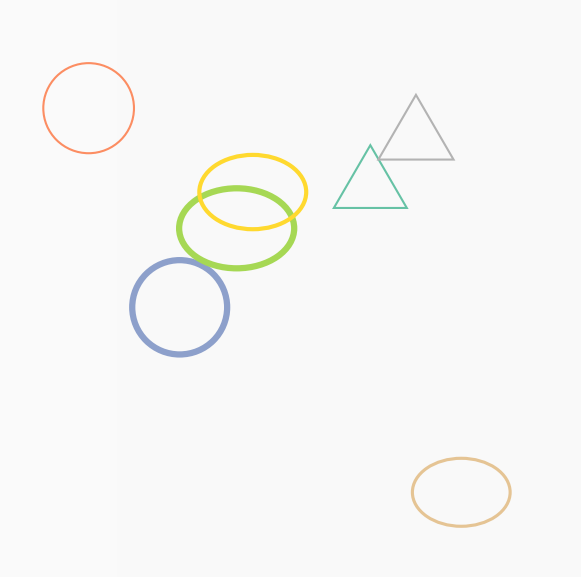[{"shape": "triangle", "thickness": 1, "radius": 0.36, "center": [0.637, 0.675]}, {"shape": "circle", "thickness": 1, "radius": 0.39, "center": [0.152, 0.812]}, {"shape": "circle", "thickness": 3, "radius": 0.41, "center": [0.309, 0.467]}, {"shape": "oval", "thickness": 3, "radius": 0.49, "center": [0.407, 0.604]}, {"shape": "oval", "thickness": 2, "radius": 0.46, "center": [0.435, 0.667]}, {"shape": "oval", "thickness": 1.5, "radius": 0.42, "center": [0.794, 0.147]}, {"shape": "triangle", "thickness": 1, "radius": 0.37, "center": [0.716, 0.76]}]